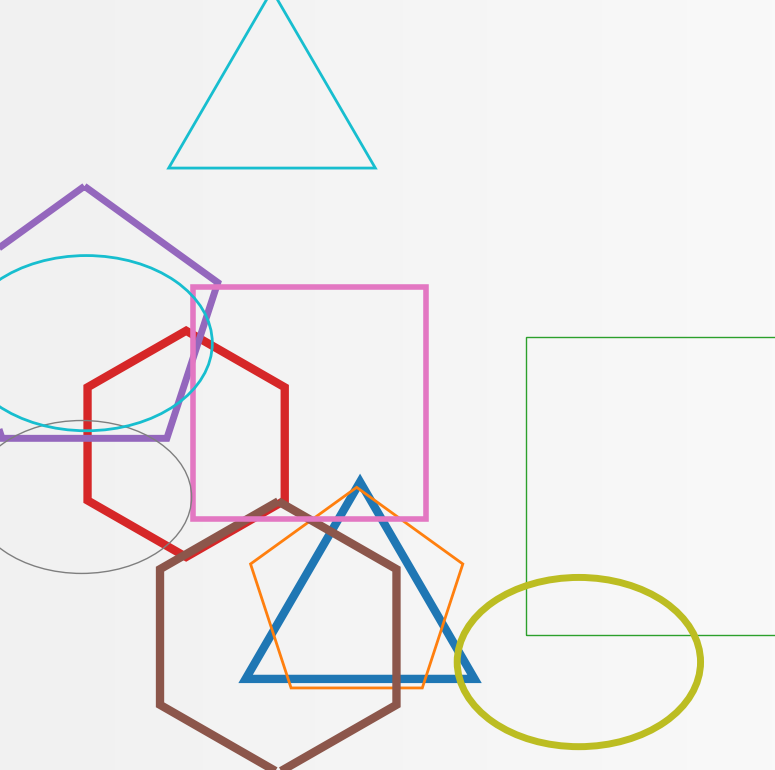[{"shape": "triangle", "thickness": 3, "radius": 0.85, "center": [0.465, 0.204]}, {"shape": "pentagon", "thickness": 1, "radius": 0.72, "center": [0.46, 0.223]}, {"shape": "square", "thickness": 0.5, "radius": 0.97, "center": [0.872, 0.369]}, {"shape": "hexagon", "thickness": 3, "radius": 0.73, "center": [0.24, 0.424]}, {"shape": "pentagon", "thickness": 2.5, "radius": 0.9, "center": [0.109, 0.577]}, {"shape": "hexagon", "thickness": 3, "radius": 0.88, "center": [0.359, 0.173]}, {"shape": "square", "thickness": 2, "radius": 0.75, "center": [0.399, 0.476]}, {"shape": "oval", "thickness": 0.5, "radius": 0.71, "center": [0.105, 0.355]}, {"shape": "oval", "thickness": 2.5, "radius": 0.78, "center": [0.747, 0.14]}, {"shape": "oval", "thickness": 1, "radius": 0.81, "center": [0.111, 0.554]}, {"shape": "triangle", "thickness": 1, "radius": 0.77, "center": [0.351, 0.859]}]